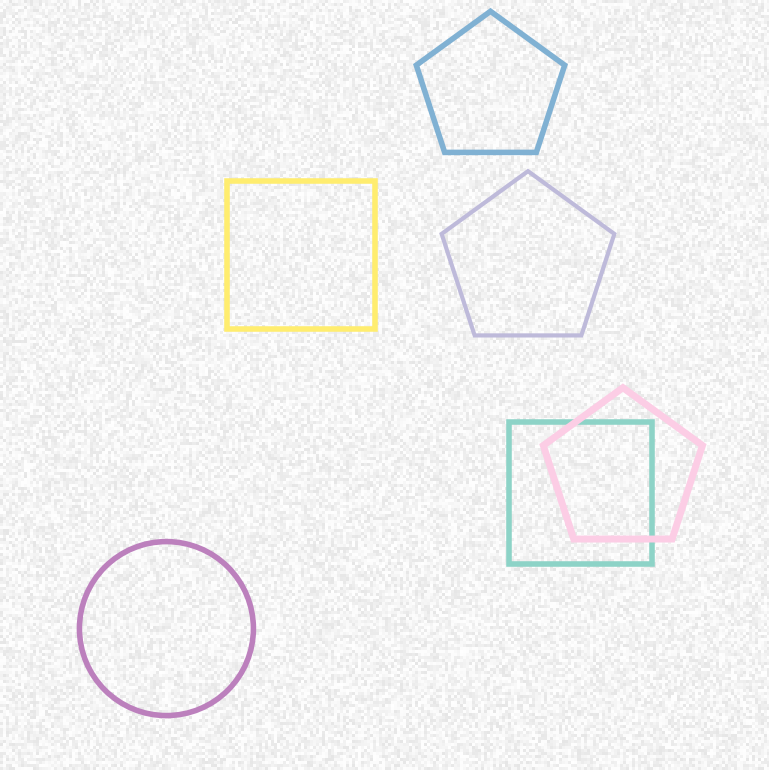[{"shape": "square", "thickness": 2, "radius": 0.46, "center": [0.754, 0.36]}, {"shape": "pentagon", "thickness": 1.5, "radius": 0.59, "center": [0.686, 0.66]}, {"shape": "pentagon", "thickness": 2, "radius": 0.51, "center": [0.637, 0.884]}, {"shape": "pentagon", "thickness": 2.5, "radius": 0.54, "center": [0.809, 0.388]}, {"shape": "circle", "thickness": 2, "radius": 0.56, "center": [0.216, 0.184]}, {"shape": "square", "thickness": 2, "radius": 0.48, "center": [0.391, 0.669]}]